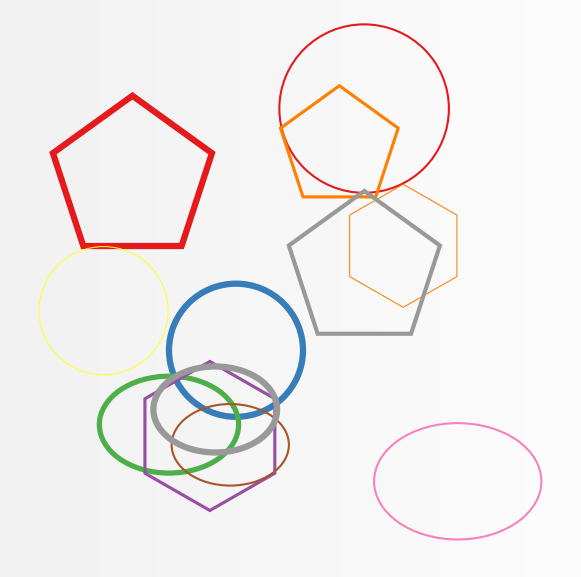[{"shape": "circle", "thickness": 1, "radius": 0.73, "center": [0.626, 0.811]}, {"shape": "pentagon", "thickness": 3, "radius": 0.72, "center": [0.228, 0.69]}, {"shape": "circle", "thickness": 3, "radius": 0.58, "center": [0.406, 0.393]}, {"shape": "oval", "thickness": 2.5, "radius": 0.6, "center": [0.291, 0.264]}, {"shape": "hexagon", "thickness": 1.5, "radius": 0.65, "center": [0.361, 0.244]}, {"shape": "hexagon", "thickness": 0.5, "radius": 0.53, "center": [0.694, 0.574]}, {"shape": "pentagon", "thickness": 1.5, "radius": 0.53, "center": [0.584, 0.744]}, {"shape": "circle", "thickness": 0.5, "radius": 0.56, "center": [0.178, 0.461]}, {"shape": "oval", "thickness": 1, "radius": 0.5, "center": [0.396, 0.229]}, {"shape": "oval", "thickness": 1, "radius": 0.72, "center": [0.788, 0.166]}, {"shape": "pentagon", "thickness": 2, "radius": 0.68, "center": [0.627, 0.532]}, {"shape": "oval", "thickness": 3, "radius": 0.53, "center": [0.37, 0.29]}]